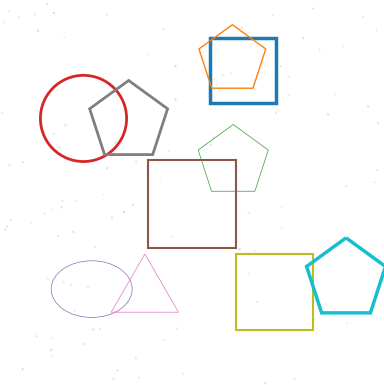[{"shape": "square", "thickness": 2.5, "radius": 0.43, "center": [0.631, 0.817]}, {"shape": "pentagon", "thickness": 1, "radius": 0.46, "center": [0.604, 0.845]}, {"shape": "pentagon", "thickness": 0.5, "radius": 0.48, "center": [0.606, 0.581]}, {"shape": "circle", "thickness": 2, "radius": 0.56, "center": [0.217, 0.692]}, {"shape": "oval", "thickness": 0.5, "radius": 0.53, "center": [0.238, 0.249]}, {"shape": "square", "thickness": 1.5, "radius": 0.57, "center": [0.499, 0.47]}, {"shape": "triangle", "thickness": 0.5, "radius": 0.5, "center": [0.376, 0.24]}, {"shape": "pentagon", "thickness": 2, "radius": 0.53, "center": [0.334, 0.685]}, {"shape": "square", "thickness": 1.5, "radius": 0.5, "center": [0.713, 0.241]}, {"shape": "pentagon", "thickness": 2.5, "radius": 0.54, "center": [0.899, 0.275]}]